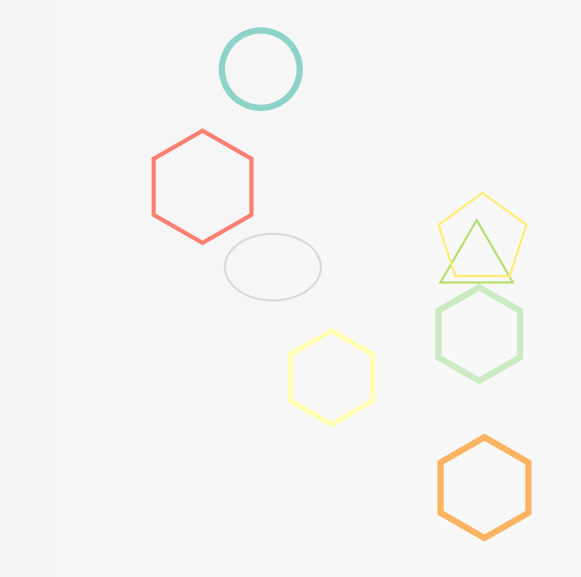[{"shape": "circle", "thickness": 3, "radius": 0.33, "center": [0.449, 0.879]}, {"shape": "hexagon", "thickness": 2.5, "radius": 0.41, "center": [0.571, 0.345]}, {"shape": "hexagon", "thickness": 2, "radius": 0.49, "center": [0.348, 0.676]}, {"shape": "hexagon", "thickness": 3, "radius": 0.44, "center": [0.834, 0.155]}, {"shape": "triangle", "thickness": 1, "radius": 0.36, "center": [0.82, 0.546]}, {"shape": "oval", "thickness": 1, "radius": 0.41, "center": [0.469, 0.537]}, {"shape": "hexagon", "thickness": 3, "radius": 0.4, "center": [0.824, 0.421]}, {"shape": "pentagon", "thickness": 1, "radius": 0.4, "center": [0.83, 0.585]}]